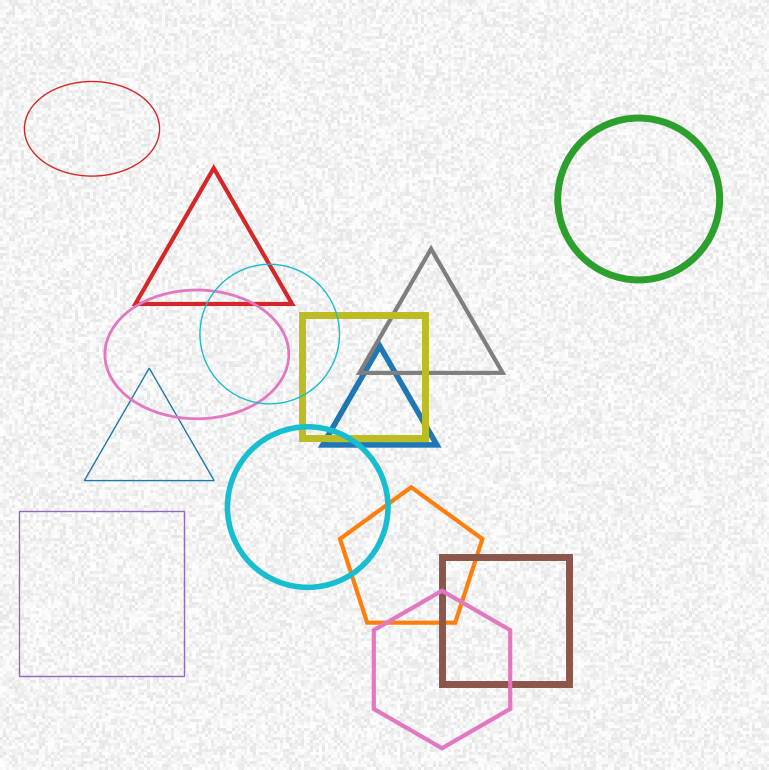[{"shape": "triangle", "thickness": 2, "radius": 0.43, "center": [0.493, 0.465]}, {"shape": "triangle", "thickness": 0.5, "radius": 0.49, "center": [0.194, 0.425]}, {"shape": "pentagon", "thickness": 1.5, "radius": 0.49, "center": [0.534, 0.27]}, {"shape": "circle", "thickness": 2.5, "radius": 0.53, "center": [0.829, 0.742]}, {"shape": "triangle", "thickness": 1.5, "radius": 0.59, "center": [0.278, 0.664]}, {"shape": "oval", "thickness": 0.5, "radius": 0.44, "center": [0.119, 0.833]}, {"shape": "square", "thickness": 0.5, "radius": 0.54, "center": [0.131, 0.23]}, {"shape": "square", "thickness": 2.5, "radius": 0.41, "center": [0.657, 0.194]}, {"shape": "hexagon", "thickness": 1.5, "radius": 0.51, "center": [0.574, 0.131]}, {"shape": "oval", "thickness": 1, "radius": 0.6, "center": [0.256, 0.54]}, {"shape": "triangle", "thickness": 1.5, "radius": 0.54, "center": [0.56, 0.569]}, {"shape": "square", "thickness": 2.5, "radius": 0.4, "center": [0.472, 0.511]}, {"shape": "circle", "thickness": 2, "radius": 0.52, "center": [0.4, 0.341]}, {"shape": "circle", "thickness": 0.5, "radius": 0.45, "center": [0.35, 0.566]}]